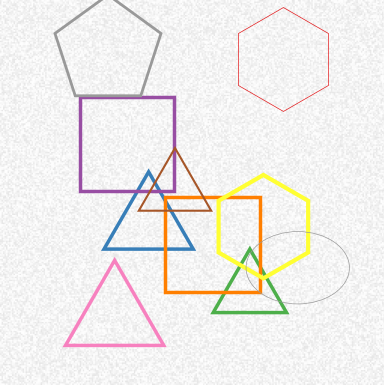[{"shape": "hexagon", "thickness": 0.5, "radius": 0.67, "center": [0.736, 0.845]}, {"shape": "triangle", "thickness": 2.5, "radius": 0.67, "center": [0.386, 0.42]}, {"shape": "triangle", "thickness": 2.5, "radius": 0.55, "center": [0.649, 0.243]}, {"shape": "square", "thickness": 2.5, "radius": 0.61, "center": [0.33, 0.626]}, {"shape": "square", "thickness": 2.5, "radius": 0.61, "center": [0.552, 0.365]}, {"shape": "hexagon", "thickness": 3, "radius": 0.67, "center": [0.684, 0.411]}, {"shape": "triangle", "thickness": 1.5, "radius": 0.54, "center": [0.455, 0.507]}, {"shape": "triangle", "thickness": 2.5, "radius": 0.74, "center": [0.298, 0.176]}, {"shape": "pentagon", "thickness": 2, "radius": 0.72, "center": [0.281, 0.868]}, {"shape": "oval", "thickness": 0.5, "radius": 0.67, "center": [0.773, 0.305]}]